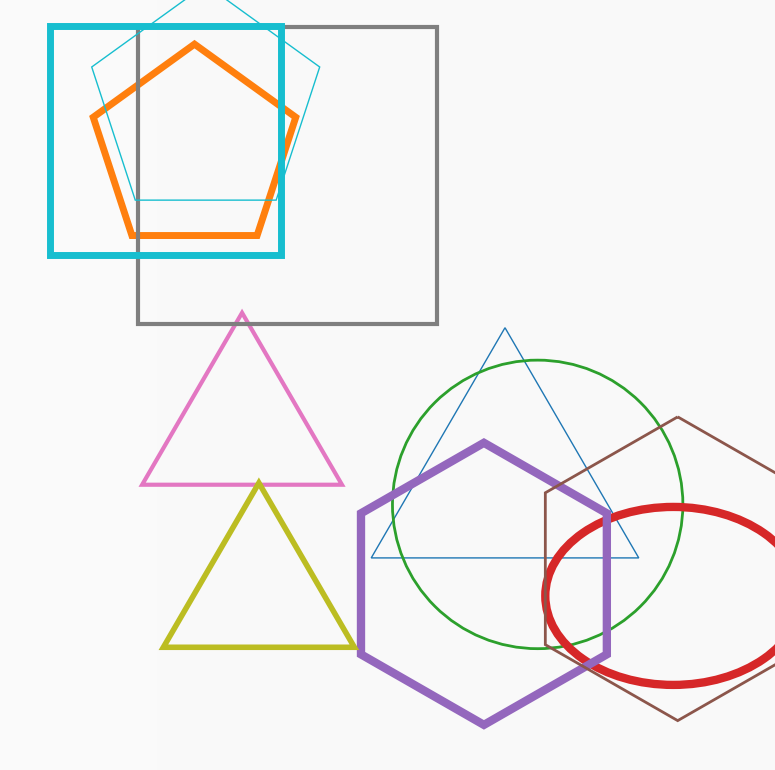[{"shape": "triangle", "thickness": 0.5, "radius": 1.0, "center": [0.652, 0.375]}, {"shape": "pentagon", "thickness": 2.5, "radius": 0.69, "center": [0.251, 0.805]}, {"shape": "circle", "thickness": 1, "radius": 0.94, "center": [0.694, 0.345]}, {"shape": "oval", "thickness": 3, "radius": 0.83, "center": [0.869, 0.226]}, {"shape": "hexagon", "thickness": 3, "radius": 0.92, "center": [0.624, 0.242]}, {"shape": "hexagon", "thickness": 1, "radius": 0.99, "center": [0.874, 0.261]}, {"shape": "triangle", "thickness": 1.5, "radius": 0.74, "center": [0.312, 0.445]}, {"shape": "square", "thickness": 1.5, "radius": 0.96, "center": [0.371, 0.772]}, {"shape": "triangle", "thickness": 2, "radius": 0.71, "center": [0.334, 0.231]}, {"shape": "square", "thickness": 2.5, "radius": 0.75, "center": [0.213, 0.817]}, {"shape": "pentagon", "thickness": 0.5, "radius": 0.77, "center": [0.265, 0.865]}]